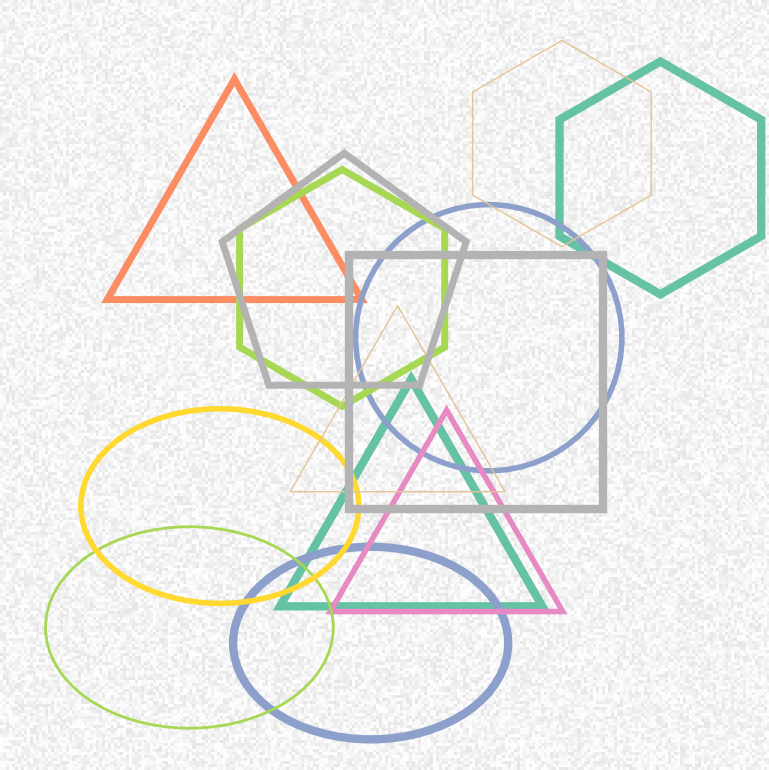[{"shape": "triangle", "thickness": 3, "radius": 0.98, "center": [0.534, 0.311]}, {"shape": "hexagon", "thickness": 3, "radius": 0.76, "center": [0.858, 0.769]}, {"shape": "triangle", "thickness": 2.5, "radius": 0.95, "center": [0.304, 0.706]}, {"shape": "circle", "thickness": 2, "radius": 0.86, "center": [0.635, 0.561]}, {"shape": "oval", "thickness": 3, "radius": 0.89, "center": [0.481, 0.165]}, {"shape": "triangle", "thickness": 2, "radius": 0.87, "center": [0.58, 0.293]}, {"shape": "hexagon", "thickness": 2.5, "radius": 0.77, "center": [0.444, 0.626]}, {"shape": "oval", "thickness": 1, "radius": 0.93, "center": [0.246, 0.185]}, {"shape": "oval", "thickness": 2, "radius": 0.9, "center": [0.285, 0.343]}, {"shape": "triangle", "thickness": 0.5, "radius": 0.81, "center": [0.516, 0.442]}, {"shape": "hexagon", "thickness": 0.5, "radius": 0.67, "center": [0.73, 0.814]}, {"shape": "square", "thickness": 3, "radius": 0.82, "center": [0.618, 0.503]}, {"shape": "pentagon", "thickness": 2.5, "radius": 0.83, "center": [0.447, 0.634]}]